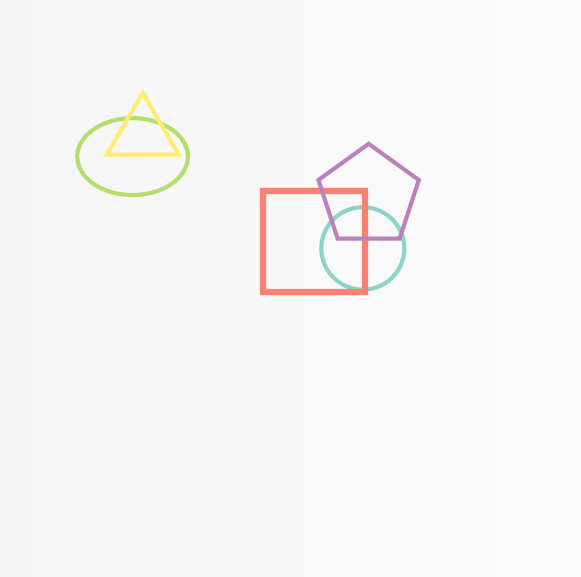[{"shape": "circle", "thickness": 2, "radius": 0.36, "center": [0.624, 0.569]}, {"shape": "square", "thickness": 3, "radius": 0.44, "center": [0.54, 0.581]}, {"shape": "oval", "thickness": 2, "radius": 0.48, "center": [0.228, 0.728]}, {"shape": "pentagon", "thickness": 2, "radius": 0.45, "center": [0.634, 0.659]}, {"shape": "triangle", "thickness": 2, "radius": 0.36, "center": [0.246, 0.767]}]